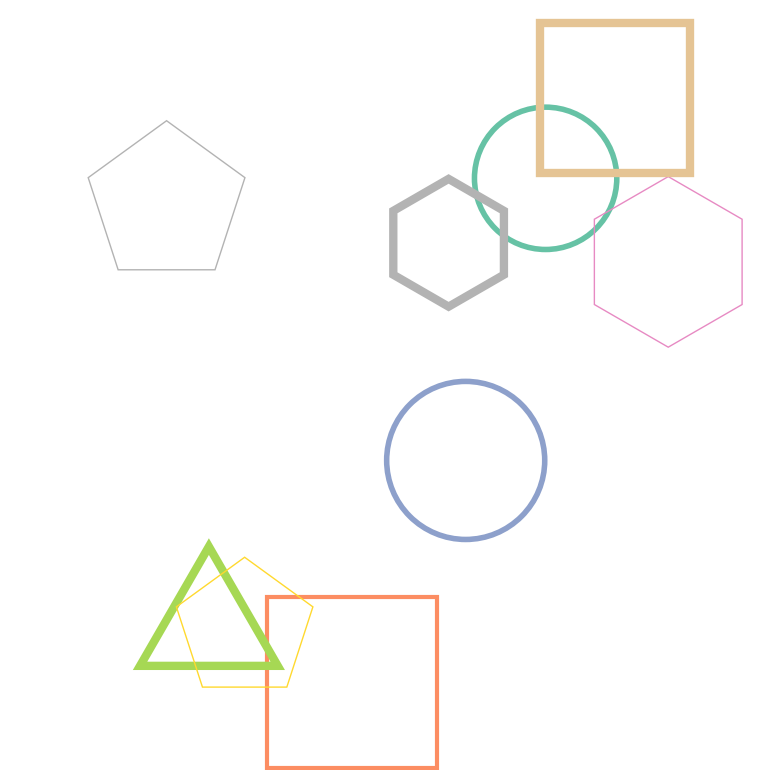[{"shape": "circle", "thickness": 2, "radius": 0.46, "center": [0.709, 0.768]}, {"shape": "square", "thickness": 1.5, "radius": 0.55, "center": [0.457, 0.114]}, {"shape": "circle", "thickness": 2, "radius": 0.51, "center": [0.605, 0.402]}, {"shape": "hexagon", "thickness": 0.5, "radius": 0.55, "center": [0.868, 0.66]}, {"shape": "triangle", "thickness": 3, "radius": 0.52, "center": [0.271, 0.187]}, {"shape": "pentagon", "thickness": 0.5, "radius": 0.47, "center": [0.318, 0.183]}, {"shape": "square", "thickness": 3, "radius": 0.49, "center": [0.799, 0.873]}, {"shape": "pentagon", "thickness": 0.5, "radius": 0.54, "center": [0.216, 0.736]}, {"shape": "hexagon", "thickness": 3, "radius": 0.41, "center": [0.583, 0.685]}]